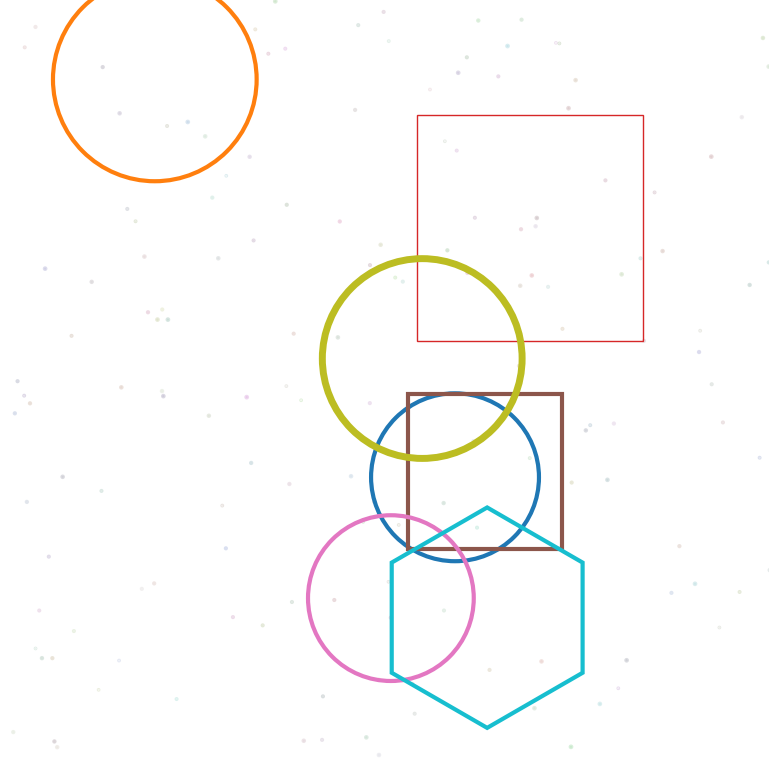[{"shape": "circle", "thickness": 1.5, "radius": 0.55, "center": [0.591, 0.38]}, {"shape": "circle", "thickness": 1.5, "radius": 0.66, "center": [0.201, 0.897]}, {"shape": "square", "thickness": 0.5, "radius": 0.73, "center": [0.688, 0.704]}, {"shape": "square", "thickness": 1.5, "radius": 0.5, "center": [0.63, 0.388]}, {"shape": "circle", "thickness": 1.5, "radius": 0.54, "center": [0.508, 0.223]}, {"shape": "circle", "thickness": 2.5, "radius": 0.65, "center": [0.548, 0.534]}, {"shape": "hexagon", "thickness": 1.5, "radius": 0.72, "center": [0.633, 0.198]}]